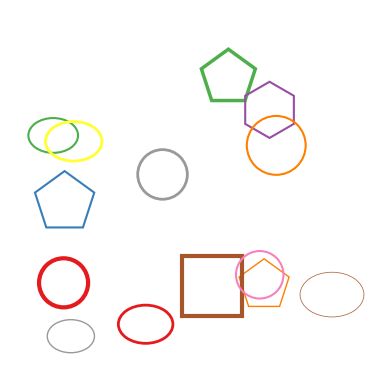[{"shape": "circle", "thickness": 3, "radius": 0.32, "center": [0.165, 0.265]}, {"shape": "oval", "thickness": 2, "radius": 0.35, "center": [0.378, 0.158]}, {"shape": "pentagon", "thickness": 1.5, "radius": 0.4, "center": [0.168, 0.475]}, {"shape": "pentagon", "thickness": 2.5, "radius": 0.37, "center": [0.593, 0.798]}, {"shape": "oval", "thickness": 1.5, "radius": 0.32, "center": [0.138, 0.648]}, {"shape": "hexagon", "thickness": 1.5, "radius": 0.36, "center": [0.7, 0.715]}, {"shape": "circle", "thickness": 1.5, "radius": 0.38, "center": [0.718, 0.622]}, {"shape": "pentagon", "thickness": 1, "radius": 0.34, "center": [0.686, 0.259]}, {"shape": "oval", "thickness": 2, "radius": 0.37, "center": [0.191, 0.633]}, {"shape": "oval", "thickness": 0.5, "radius": 0.42, "center": [0.862, 0.235]}, {"shape": "square", "thickness": 3, "radius": 0.39, "center": [0.55, 0.256]}, {"shape": "circle", "thickness": 1.5, "radius": 0.31, "center": [0.675, 0.286]}, {"shape": "circle", "thickness": 2, "radius": 0.32, "center": [0.422, 0.547]}, {"shape": "oval", "thickness": 1, "radius": 0.31, "center": [0.184, 0.127]}]